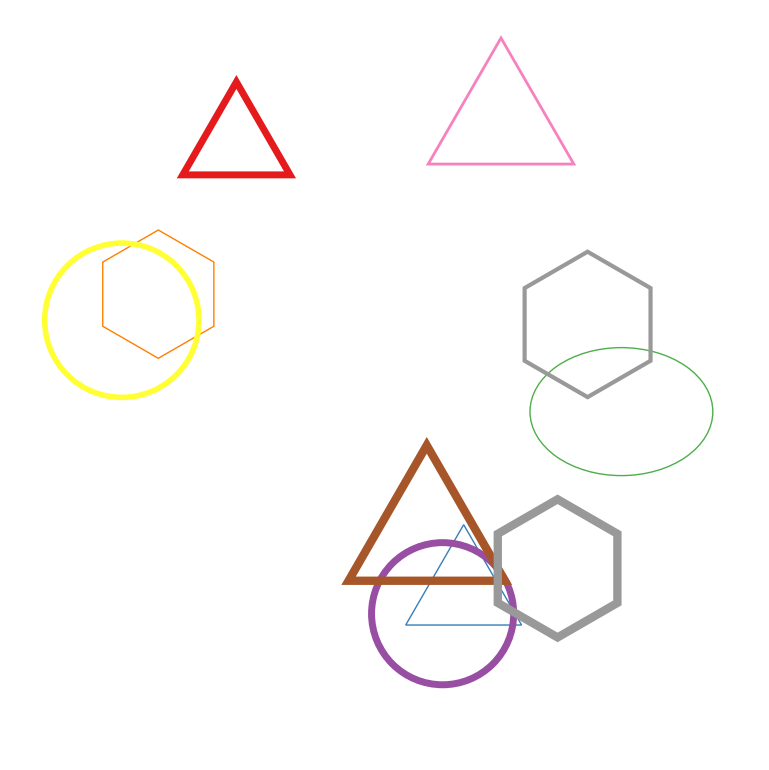[{"shape": "triangle", "thickness": 2.5, "radius": 0.4, "center": [0.307, 0.813]}, {"shape": "triangle", "thickness": 0.5, "radius": 0.43, "center": [0.602, 0.232]}, {"shape": "oval", "thickness": 0.5, "radius": 0.59, "center": [0.807, 0.465]}, {"shape": "circle", "thickness": 2.5, "radius": 0.46, "center": [0.575, 0.203]}, {"shape": "hexagon", "thickness": 0.5, "radius": 0.42, "center": [0.206, 0.618]}, {"shape": "circle", "thickness": 2, "radius": 0.5, "center": [0.158, 0.584]}, {"shape": "triangle", "thickness": 3, "radius": 0.59, "center": [0.554, 0.304]}, {"shape": "triangle", "thickness": 1, "radius": 0.55, "center": [0.651, 0.842]}, {"shape": "hexagon", "thickness": 1.5, "radius": 0.47, "center": [0.763, 0.579]}, {"shape": "hexagon", "thickness": 3, "radius": 0.45, "center": [0.724, 0.262]}]